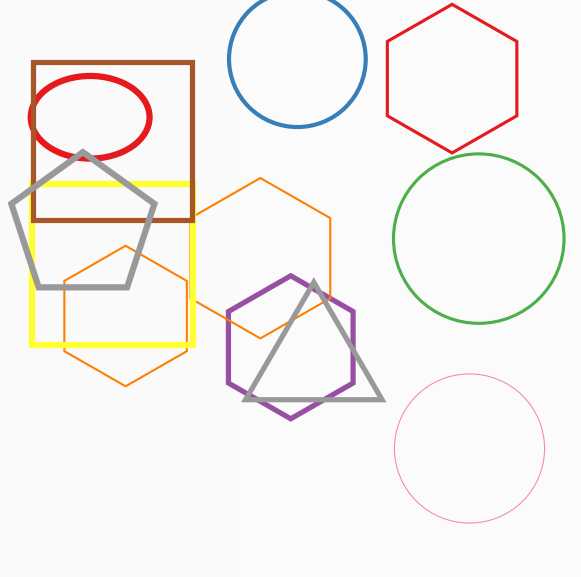[{"shape": "hexagon", "thickness": 1.5, "radius": 0.64, "center": [0.778, 0.863]}, {"shape": "oval", "thickness": 3, "radius": 0.51, "center": [0.155, 0.796]}, {"shape": "circle", "thickness": 2, "radius": 0.59, "center": [0.512, 0.897]}, {"shape": "circle", "thickness": 1.5, "radius": 0.73, "center": [0.824, 0.586]}, {"shape": "hexagon", "thickness": 2.5, "radius": 0.62, "center": [0.5, 0.398]}, {"shape": "hexagon", "thickness": 1, "radius": 0.61, "center": [0.216, 0.452]}, {"shape": "hexagon", "thickness": 1, "radius": 0.69, "center": [0.448, 0.552]}, {"shape": "square", "thickness": 3, "radius": 0.7, "center": [0.193, 0.541]}, {"shape": "square", "thickness": 2.5, "radius": 0.68, "center": [0.194, 0.754]}, {"shape": "circle", "thickness": 0.5, "radius": 0.65, "center": [0.808, 0.223]}, {"shape": "pentagon", "thickness": 3, "radius": 0.65, "center": [0.143, 0.606]}, {"shape": "triangle", "thickness": 2.5, "radius": 0.68, "center": [0.54, 0.375]}]